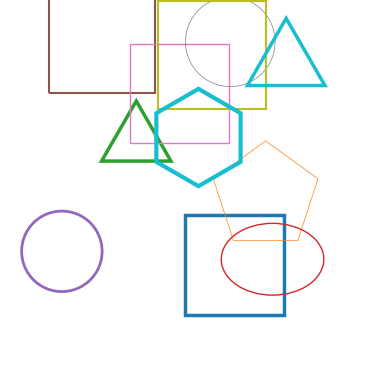[{"shape": "square", "thickness": 2.5, "radius": 0.65, "center": [0.609, 0.312]}, {"shape": "pentagon", "thickness": 0.5, "radius": 0.71, "center": [0.69, 0.491]}, {"shape": "triangle", "thickness": 2.5, "radius": 0.52, "center": [0.354, 0.634]}, {"shape": "oval", "thickness": 1, "radius": 0.67, "center": [0.708, 0.327]}, {"shape": "circle", "thickness": 2, "radius": 0.52, "center": [0.161, 0.347]}, {"shape": "square", "thickness": 1.5, "radius": 0.69, "center": [0.265, 0.895]}, {"shape": "square", "thickness": 1, "radius": 0.64, "center": [0.467, 0.758]}, {"shape": "circle", "thickness": 0.5, "radius": 0.58, "center": [0.598, 0.892]}, {"shape": "square", "thickness": 1.5, "radius": 0.7, "center": [0.551, 0.857]}, {"shape": "triangle", "thickness": 2.5, "radius": 0.58, "center": [0.743, 0.836]}, {"shape": "hexagon", "thickness": 3, "radius": 0.63, "center": [0.516, 0.643]}]